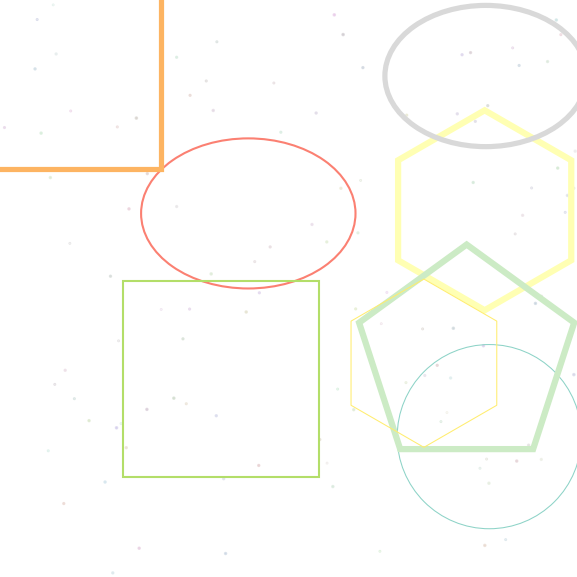[{"shape": "circle", "thickness": 0.5, "radius": 0.8, "center": [0.847, 0.243]}, {"shape": "hexagon", "thickness": 3, "radius": 0.87, "center": [0.839, 0.635]}, {"shape": "oval", "thickness": 1, "radius": 0.93, "center": [0.43, 0.63]}, {"shape": "square", "thickness": 2.5, "radius": 0.85, "center": [0.109, 0.876]}, {"shape": "square", "thickness": 1, "radius": 0.85, "center": [0.383, 0.343]}, {"shape": "oval", "thickness": 2.5, "radius": 0.87, "center": [0.841, 0.867]}, {"shape": "pentagon", "thickness": 3, "radius": 0.98, "center": [0.808, 0.38]}, {"shape": "hexagon", "thickness": 0.5, "radius": 0.73, "center": [0.734, 0.37]}]